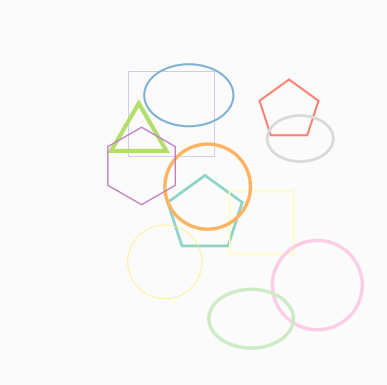[{"shape": "pentagon", "thickness": 2, "radius": 0.51, "center": [0.529, 0.443]}, {"shape": "square", "thickness": 1, "radius": 0.41, "center": [0.673, 0.422]}, {"shape": "square", "thickness": 0.5, "radius": 0.55, "center": [0.442, 0.704]}, {"shape": "pentagon", "thickness": 1.5, "radius": 0.4, "center": [0.746, 0.713]}, {"shape": "oval", "thickness": 1.5, "radius": 0.58, "center": [0.487, 0.753]}, {"shape": "circle", "thickness": 2.5, "radius": 0.55, "center": [0.536, 0.515]}, {"shape": "triangle", "thickness": 3, "radius": 0.41, "center": [0.358, 0.649]}, {"shape": "circle", "thickness": 2.5, "radius": 0.58, "center": [0.819, 0.259]}, {"shape": "oval", "thickness": 2, "radius": 0.43, "center": [0.775, 0.64]}, {"shape": "hexagon", "thickness": 1, "radius": 0.5, "center": [0.365, 0.569]}, {"shape": "oval", "thickness": 2.5, "radius": 0.55, "center": [0.648, 0.172]}, {"shape": "circle", "thickness": 0.5, "radius": 0.48, "center": [0.425, 0.32]}]